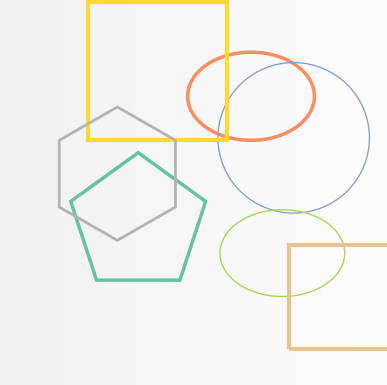[{"shape": "pentagon", "thickness": 2.5, "radius": 0.92, "center": [0.357, 0.42]}, {"shape": "oval", "thickness": 2.5, "radius": 0.82, "center": [0.648, 0.75]}, {"shape": "circle", "thickness": 1, "radius": 0.98, "center": [0.758, 0.642]}, {"shape": "oval", "thickness": 1, "radius": 0.8, "center": [0.729, 0.343]}, {"shape": "square", "thickness": 3, "radius": 0.9, "center": [0.407, 0.816]}, {"shape": "square", "thickness": 3, "radius": 0.67, "center": [0.88, 0.229]}, {"shape": "hexagon", "thickness": 2, "radius": 0.87, "center": [0.303, 0.549]}]